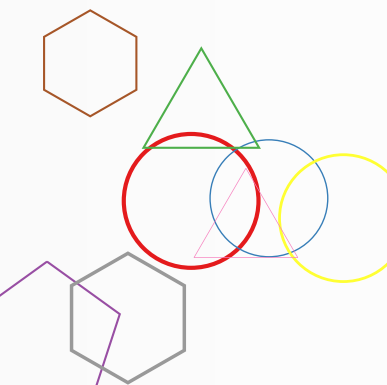[{"shape": "circle", "thickness": 3, "radius": 0.87, "center": [0.493, 0.478]}, {"shape": "circle", "thickness": 1, "radius": 0.76, "center": [0.694, 0.485]}, {"shape": "triangle", "thickness": 1.5, "radius": 0.86, "center": [0.52, 0.702]}, {"shape": "pentagon", "thickness": 1.5, "radius": 0.99, "center": [0.121, 0.123]}, {"shape": "circle", "thickness": 2, "radius": 0.82, "center": [0.886, 0.433]}, {"shape": "hexagon", "thickness": 1.5, "radius": 0.69, "center": [0.233, 0.835]}, {"shape": "triangle", "thickness": 0.5, "radius": 0.77, "center": [0.635, 0.408]}, {"shape": "hexagon", "thickness": 2.5, "radius": 0.84, "center": [0.33, 0.174]}]